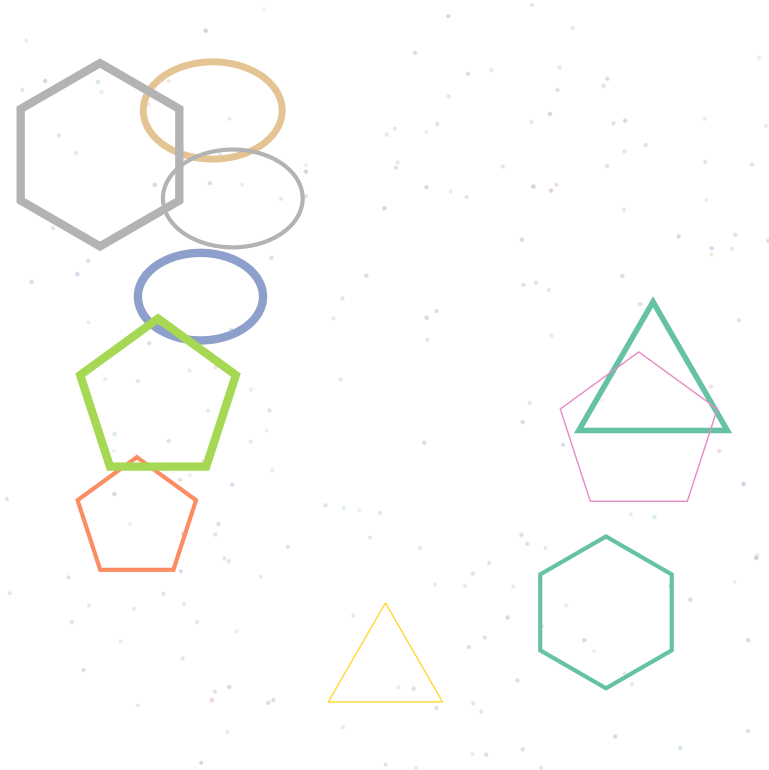[{"shape": "hexagon", "thickness": 1.5, "radius": 0.49, "center": [0.787, 0.205]}, {"shape": "triangle", "thickness": 2, "radius": 0.56, "center": [0.848, 0.497]}, {"shape": "pentagon", "thickness": 1.5, "radius": 0.4, "center": [0.178, 0.325]}, {"shape": "oval", "thickness": 3, "radius": 0.41, "center": [0.26, 0.615]}, {"shape": "pentagon", "thickness": 0.5, "radius": 0.54, "center": [0.83, 0.436]}, {"shape": "pentagon", "thickness": 3, "radius": 0.53, "center": [0.205, 0.48]}, {"shape": "triangle", "thickness": 0.5, "radius": 0.43, "center": [0.501, 0.131]}, {"shape": "oval", "thickness": 2.5, "radius": 0.45, "center": [0.276, 0.857]}, {"shape": "hexagon", "thickness": 3, "radius": 0.59, "center": [0.13, 0.799]}, {"shape": "oval", "thickness": 1.5, "radius": 0.45, "center": [0.302, 0.742]}]